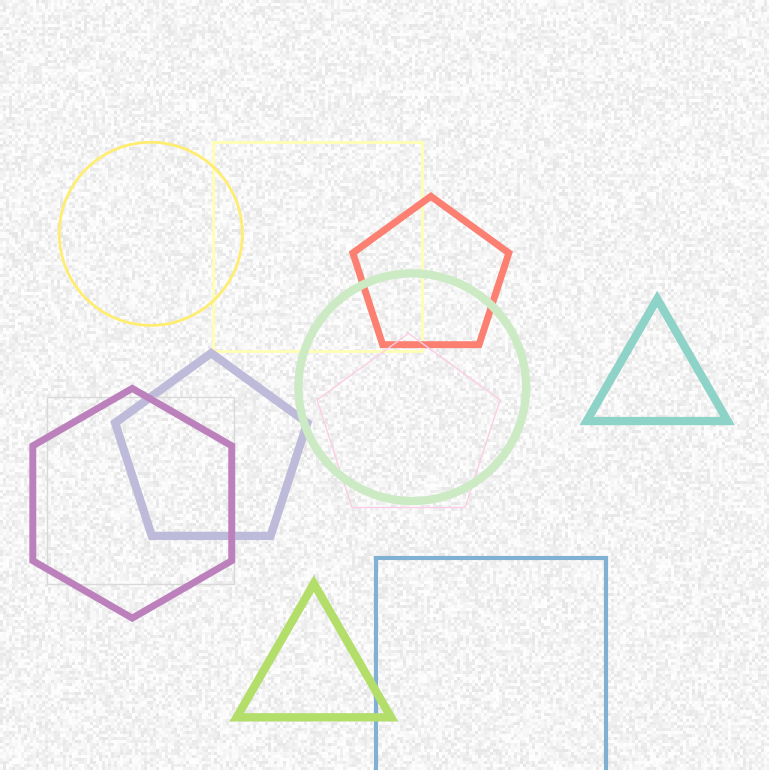[{"shape": "triangle", "thickness": 3, "radius": 0.53, "center": [0.853, 0.506]}, {"shape": "square", "thickness": 1, "radius": 0.68, "center": [0.412, 0.68]}, {"shape": "pentagon", "thickness": 3, "radius": 0.66, "center": [0.274, 0.41]}, {"shape": "pentagon", "thickness": 2.5, "radius": 0.53, "center": [0.56, 0.639]}, {"shape": "square", "thickness": 1.5, "radius": 0.75, "center": [0.638, 0.126]}, {"shape": "triangle", "thickness": 3, "radius": 0.58, "center": [0.408, 0.126]}, {"shape": "pentagon", "thickness": 0.5, "radius": 0.62, "center": [0.531, 0.442]}, {"shape": "square", "thickness": 0.5, "radius": 0.61, "center": [0.182, 0.363]}, {"shape": "hexagon", "thickness": 2.5, "radius": 0.75, "center": [0.172, 0.346]}, {"shape": "circle", "thickness": 3, "radius": 0.74, "center": [0.535, 0.497]}, {"shape": "circle", "thickness": 1, "radius": 0.59, "center": [0.196, 0.696]}]